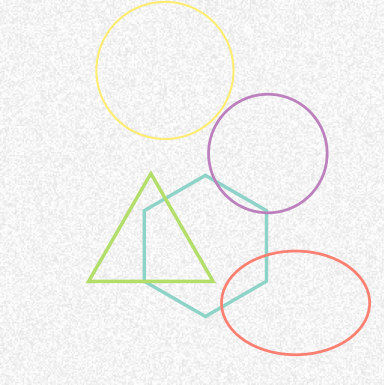[{"shape": "hexagon", "thickness": 2.5, "radius": 0.92, "center": [0.533, 0.361]}, {"shape": "oval", "thickness": 2, "radius": 0.96, "center": [0.768, 0.213]}, {"shape": "triangle", "thickness": 2.5, "radius": 0.93, "center": [0.392, 0.362]}, {"shape": "circle", "thickness": 2, "radius": 0.77, "center": [0.696, 0.601]}, {"shape": "circle", "thickness": 1.5, "radius": 0.89, "center": [0.428, 0.817]}]